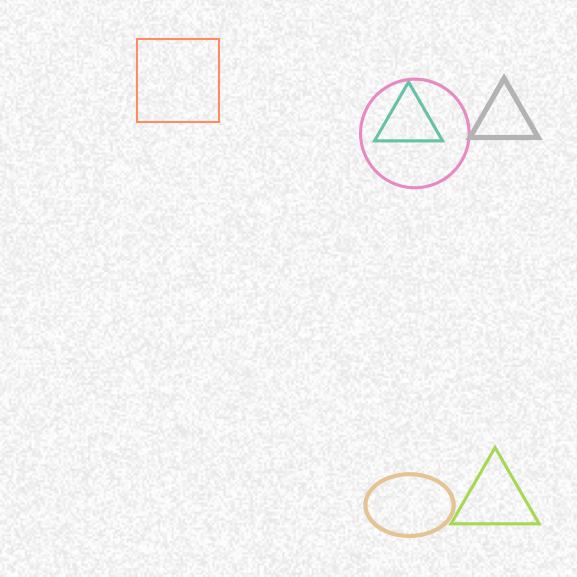[{"shape": "triangle", "thickness": 1.5, "radius": 0.34, "center": [0.707, 0.789]}, {"shape": "square", "thickness": 1, "radius": 0.36, "center": [0.308, 0.86]}, {"shape": "circle", "thickness": 1.5, "radius": 0.47, "center": [0.718, 0.768]}, {"shape": "triangle", "thickness": 1.5, "radius": 0.44, "center": [0.857, 0.136]}, {"shape": "oval", "thickness": 2, "radius": 0.38, "center": [0.709, 0.125]}, {"shape": "triangle", "thickness": 2.5, "radius": 0.34, "center": [0.873, 0.795]}]